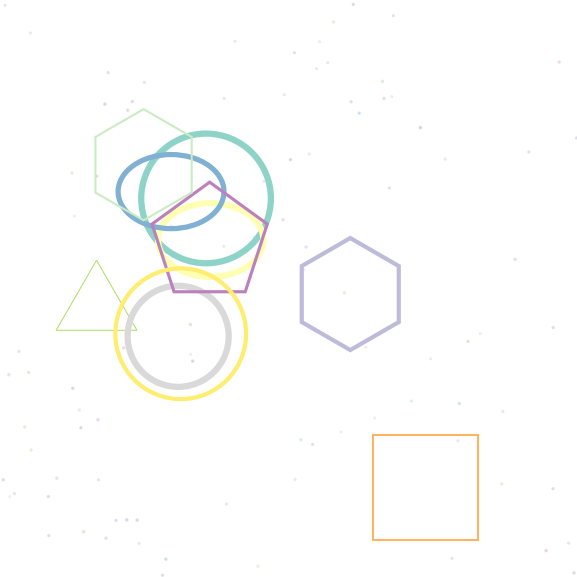[{"shape": "circle", "thickness": 3, "radius": 0.56, "center": [0.357, 0.656]}, {"shape": "oval", "thickness": 3, "radius": 0.46, "center": [0.365, 0.584]}, {"shape": "hexagon", "thickness": 2, "radius": 0.48, "center": [0.607, 0.49]}, {"shape": "oval", "thickness": 2.5, "radius": 0.46, "center": [0.296, 0.667]}, {"shape": "square", "thickness": 1, "radius": 0.45, "center": [0.736, 0.155]}, {"shape": "triangle", "thickness": 0.5, "radius": 0.4, "center": [0.167, 0.468]}, {"shape": "circle", "thickness": 3, "radius": 0.44, "center": [0.308, 0.417]}, {"shape": "pentagon", "thickness": 1.5, "radius": 0.52, "center": [0.363, 0.579]}, {"shape": "hexagon", "thickness": 1, "radius": 0.48, "center": [0.249, 0.714]}, {"shape": "circle", "thickness": 2, "radius": 0.57, "center": [0.313, 0.421]}]